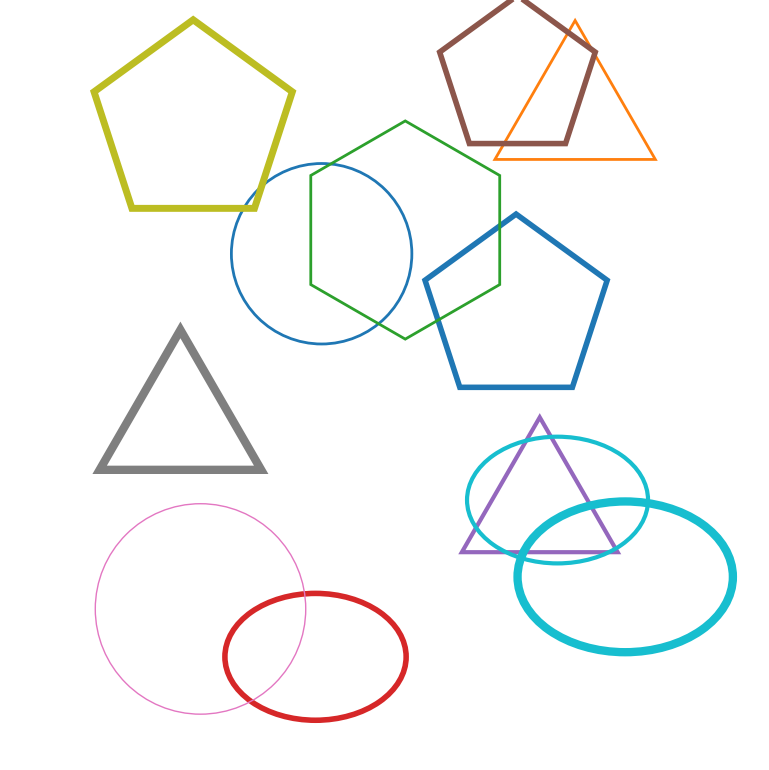[{"shape": "circle", "thickness": 1, "radius": 0.59, "center": [0.418, 0.67]}, {"shape": "pentagon", "thickness": 2, "radius": 0.62, "center": [0.67, 0.598]}, {"shape": "triangle", "thickness": 1, "radius": 0.6, "center": [0.747, 0.853]}, {"shape": "hexagon", "thickness": 1, "radius": 0.71, "center": [0.526, 0.701]}, {"shape": "oval", "thickness": 2, "radius": 0.59, "center": [0.41, 0.147]}, {"shape": "triangle", "thickness": 1.5, "radius": 0.58, "center": [0.701, 0.341]}, {"shape": "pentagon", "thickness": 2, "radius": 0.53, "center": [0.672, 0.899]}, {"shape": "circle", "thickness": 0.5, "radius": 0.68, "center": [0.26, 0.209]}, {"shape": "triangle", "thickness": 3, "radius": 0.61, "center": [0.234, 0.45]}, {"shape": "pentagon", "thickness": 2.5, "radius": 0.68, "center": [0.251, 0.839]}, {"shape": "oval", "thickness": 3, "radius": 0.7, "center": [0.812, 0.251]}, {"shape": "oval", "thickness": 1.5, "radius": 0.59, "center": [0.724, 0.351]}]